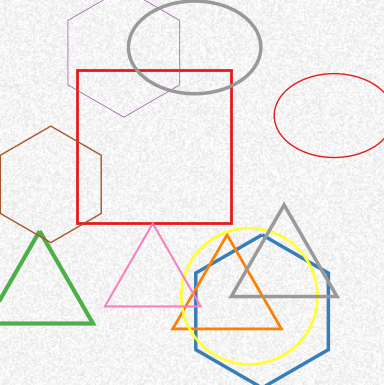[{"shape": "oval", "thickness": 1, "radius": 0.78, "center": [0.868, 0.7]}, {"shape": "square", "thickness": 2, "radius": 1.0, "center": [0.4, 0.619]}, {"shape": "hexagon", "thickness": 2.5, "radius": 0.99, "center": [0.681, 0.191]}, {"shape": "triangle", "thickness": 3, "radius": 0.8, "center": [0.103, 0.24]}, {"shape": "hexagon", "thickness": 0.5, "radius": 0.84, "center": [0.322, 0.863]}, {"shape": "triangle", "thickness": 2, "radius": 0.81, "center": [0.59, 0.227]}, {"shape": "circle", "thickness": 2, "radius": 0.88, "center": [0.648, 0.23]}, {"shape": "hexagon", "thickness": 1, "radius": 0.76, "center": [0.132, 0.521]}, {"shape": "triangle", "thickness": 1.5, "radius": 0.72, "center": [0.397, 0.276]}, {"shape": "oval", "thickness": 2.5, "radius": 0.86, "center": [0.506, 0.877]}, {"shape": "triangle", "thickness": 2.5, "radius": 0.79, "center": [0.738, 0.309]}]